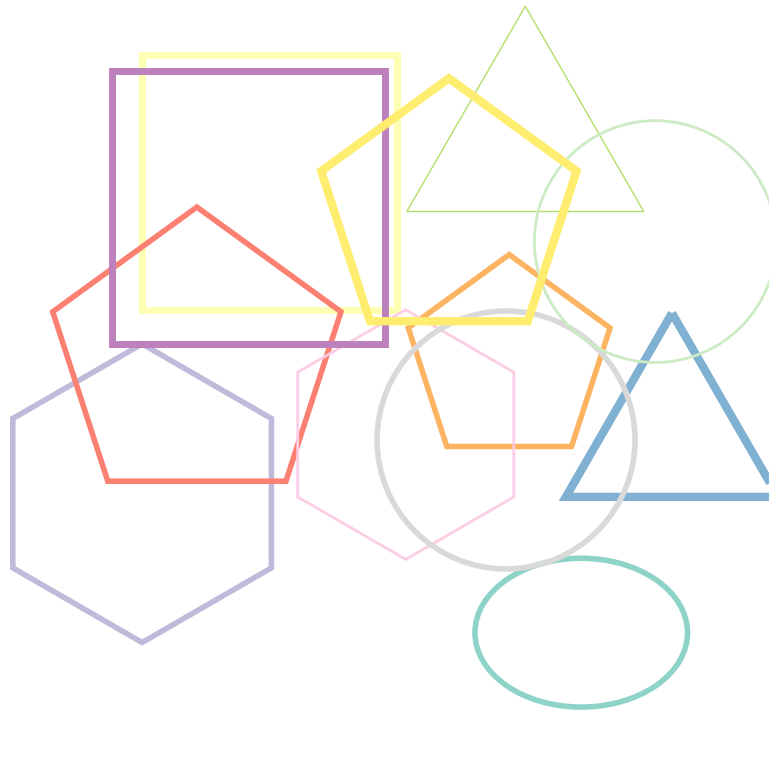[{"shape": "oval", "thickness": 2, "radius": 0.69, "center": [0.755, 0.178]}, {"shape": "square", "thickness": 2.5, "radius": 0.83, "center": [0.35, 0.763]}, {"shape": "hexagon", "thickness": 2, "radius": 0.97, "center": [0.185, 0.359]}, {"shape": "pentagon", "thickness": 2, "radius": 0.98, "center": [0.256, 0.534]}, {"shape": "triangle", "thickness": 3, "radius": 0.8, "center": [0.873, 0.434]}, {"shape": "pentagon", "thickness": 2, "radius": 0.69, "center": [0.661, 0.532]}, {"shape": "triangle", "thickness": 0.5, "radius": 0.89, "center": [0.682, 0.814]}, {"shape": "hexagon", "thickness": 1, "radius": 0.81, "center": [0.527, 0.436]}, {"shape": "circle", "thickness": 2, "radius": 0.84, "center": [0.657, 0.429]}, {"shape": "square", "thickness": 2.5, "radius": 0.89, "center": [0.323, 0.73]}, {"shape": "circle", "thickness": 1, "radius": 0.79, "center": [0.851, 0.686]}, {"shape": "pentagon", "thickness": 3, "radius": 0.87, "center": [0.583, 0.724]}]